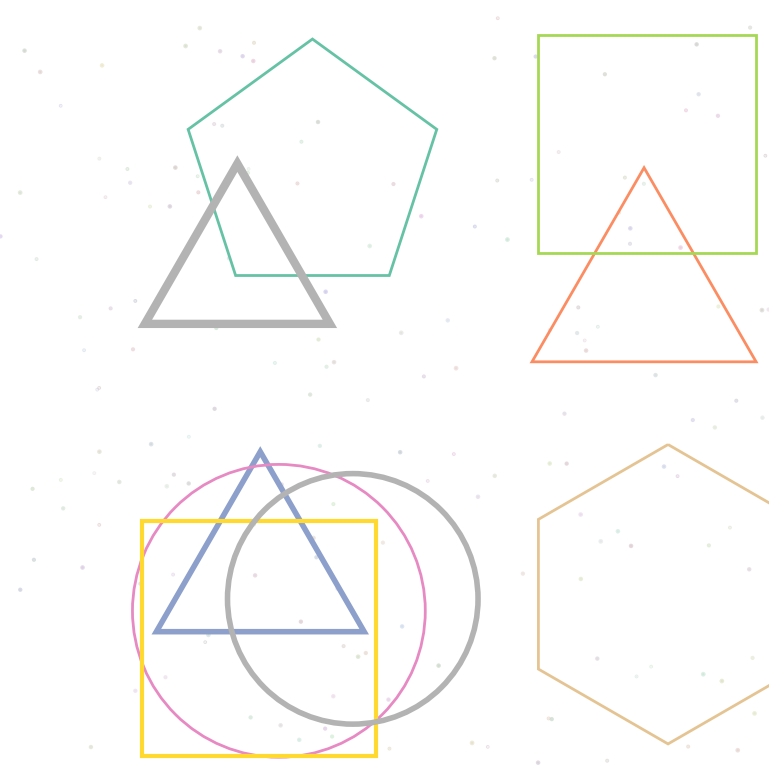[{"shape": "pentagon", "thickness": 1, "radius": 0.85, "center": [0.406, 0.78]}, {"shape": "triangle", "thickness": 1, "radius": 0.84, "center": [0.836, 0.614]}, {"shape": "triangle", "thickness": 2, "radius": 0.78, "center": [0.338, 0.258]}, {"shape": "circle", "thickness": 1, "radius": 0.95, "center": [0.362, 0.207]}, {"shape": "square", "thickness": 1, "radius": 0.71, "center": [0.84, 0.813]}, {"shape": "square", "thickness": 1.5, "radius": 0.76, "center": [0.336, 0.17]}, {"shape": "hexagon", "thickness": 1, "radius": 0.97, "center": [0.868, 0.228]}, {"shape": "triangle", "thickness": 3, "radius": 0.69, "center": [0.308, 0.649]}, {"shape": "circle", "thickness": 2, "radius": 0.81, "center": [0.458, 0.222]}]